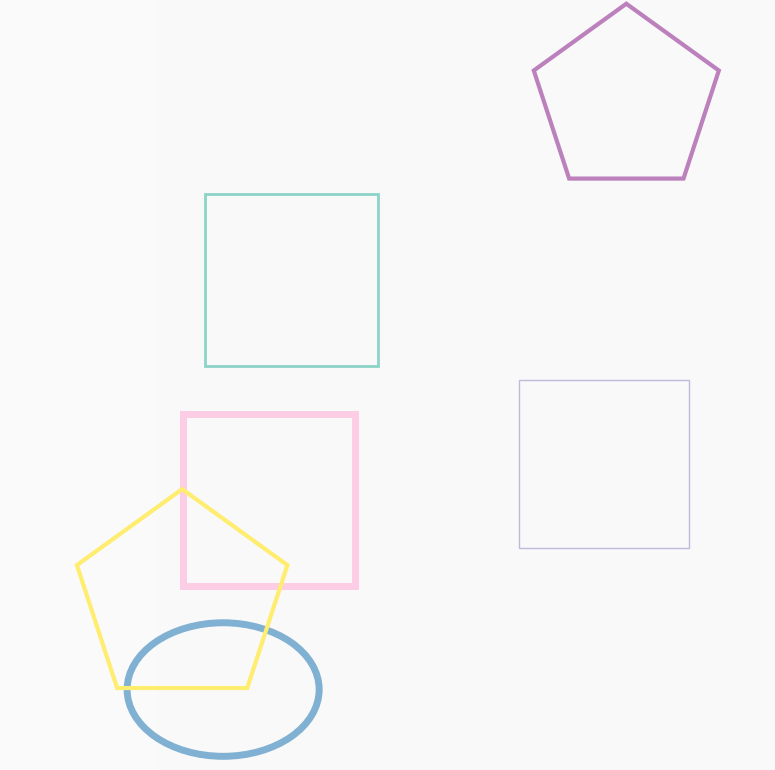[{"shape": "square", "thickness": 1, "radius": 0.56, "center": [0.376, 0.637]}, {"shape": "square", "thickness": 0.5, "radius": 0.55, "center": [0.779, 0.397]}, {"shape": "oval", "thickness": 2.5, "radius": 0.62, "center": [0.288, 0.104]}, {"shape": "square", "thickness": 2.5, "radius": 0.56, "center": [0.347, 0.351]}, {"shape": "pentagon", "thickness": 1.5, "radius": 0.63, "center": [0.808, 0.87]}, {"shape": "pentagon", "thickness": 1.5, "radius": 0.71, "center": [0.235, 0.222]}]